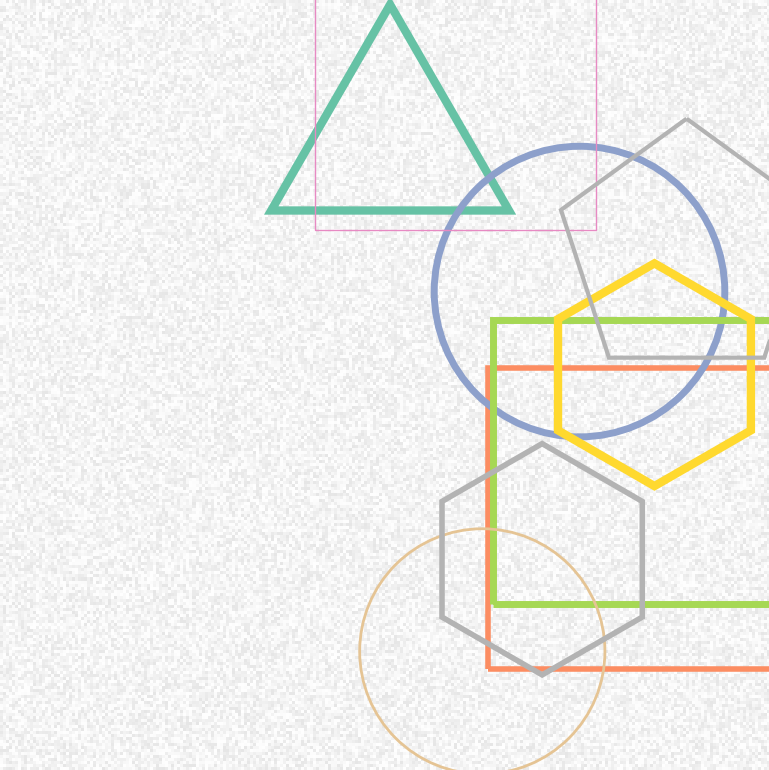[{"shape": "triangle", "thickness": 3, "radius": 0.89, "center": [0.507, 0.816]}, {"shape": "square", "thickness": 2, "radius": 0.98, "center": [0.829, 0.327]}, {"shape": "circle", "thickness": 2.5, "radius": 0.94, "center": [0.753, 0.621]}, {"shape": "square", "thickness": 0.5, "radius": 0.91, "center": [0.592, 0.884]}, {"shape": "square", "thickness": 2.5, "radius": 0.92, "center": [0.825, 0.4]}, {"shape": "hexagon", "thickness": 3, "radius": 0.72, "center": [0.85, 0.513]}, {"shape": "circle", "thickness": 1, "radius": 0.8, "center": [0.626, 0.154]}, {"shape": "pentagon", "thickness": 1.5, "radius": 0.86, "center": [0.892, 0.674]}, {"shape": "hexagon", "thickness": 2, "radius": 0.75, "center": [0.704, 0.274]}]